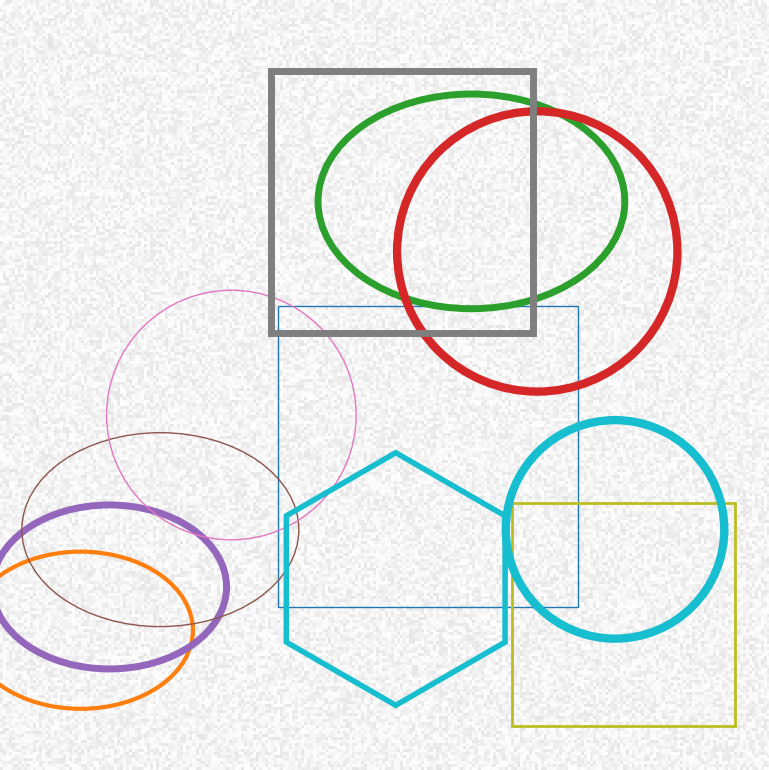[{"shape": "square", "thickness": 0.5, "radius": 0.98, "center": [0.556, 0.407]}, {"shape": "oval", "thickness": 1.5, "radius": 0.73, "center": [0.105, 0.182]}, {"shape": "oval", "thickness": 2.5, "radius": 1.0, "center": [0.612, 0.738]}, {"shape": "circle", "thickness": 3, "radius": 0.91, "center": [0.698, 0.673]}, {"shape": "oval", "thickness": 2.5, "radius": 0.76, "center": [0.142, 0.238]}, {"shape": "oval", "thickness": 0.5, "radius": 0.9, "center": [0.208, 0.312]}, {"shape": "circle", "thickness": 0.5, "radius": 0.81, "center": [0.3, 0.461]}, {"shape": "square", "thickness": 2.5, "radius": 0.85, "center": [0.522, 0.738]}, {"shape": "square", "thickness": 1, "radius": 0.72, "center": [0.81, 0.202]}, {"shape": "hexagon", "thickness": 2, "radius": 0.82, "center": [0.514, 0.248]}, {"shape": "circle", "thickness": 3, "radius": 0.71, "center": [0.799, 0.312]}]